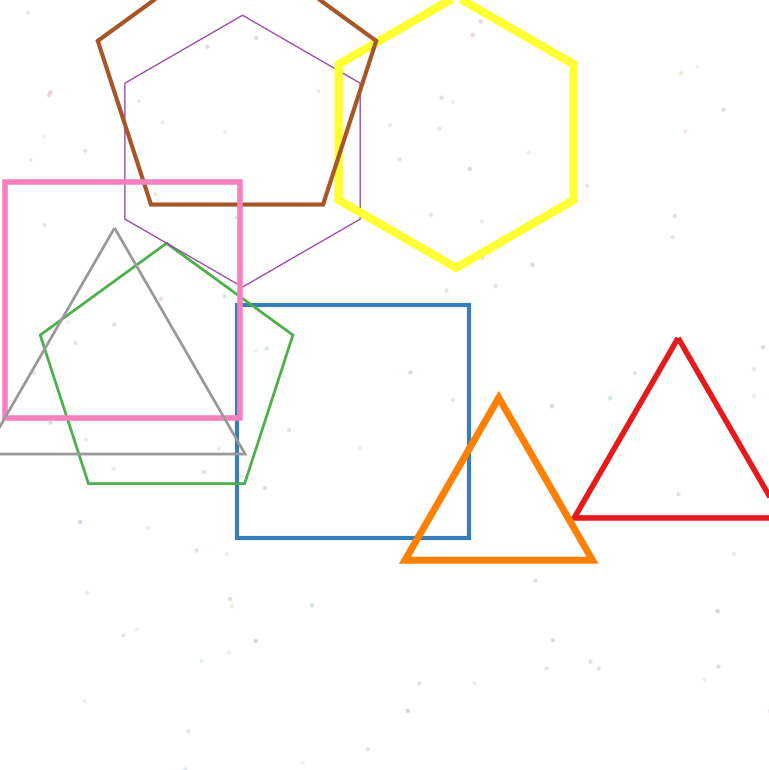[{"shape": "triangle", "thickness": 2, "radius": 0.78, "center": [0.881, 0.405]}, {"shape": "square", "thickness": 1.5, "radius": 0.75, "center": [0.458, 0.453]}, {"shape": "pentagon", "thickness": 1, "radius": 0.86, "center": [0.216, 0.512]}, {"shape": "hexagon", "thickness": 0.5, "radius": 0.88, "center": [0.315, 0.804]}, {"shape": "triangle", "thickness": 2.5, "radius": 0.7, "center": [0.648, 0.343]}, {"shape": "hexagon", "thickness": 3, "radius": 0.88, "center": [0.592, 0.828]}, {"shape": "pentagon", "thickness": 1.5, "radius": 0.95, "center": [0.308, 0.888]}, {"shape": "square", "thickness": 2, "radius": 0.76, "center": [0.159, 0.61]}, {"shape": "triangle", "thickness": 1, "radius": 0.98, "center": [0.149, 0.508]}]